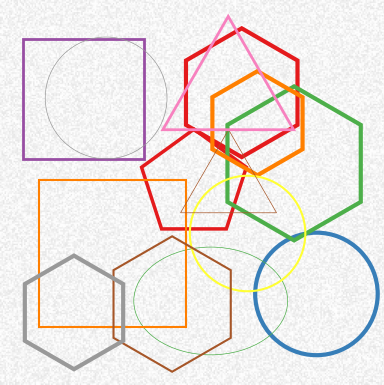[{"shape": "pentagon", "thickness": 2.5, "radius": 0.72, "center": [0.504, 0.521]}, {"shape": "hexagon", "thickness": 3, "radius": 0.84, "center": [0.628, 0.759]}, {"shape": "circle", "thickness": 3, "radius": 0.8, "center": [0.822, 0.237]}, {"shape": "hexagon", "thickness": 3, "radius": 1.0, "center": [0.764, 0.576]}, {"shape": "oval", "thickness": 0.5, "radius": 1.0, "center": [0.547, 0.218]}, {"shape": "square", "thickness": 2, "radius": 0.78, "center": [0.217, 0.742]}, {"shape": "hexagon", "thickness": 3, "radius": 0.68, "center": [0.669, 0.68]}, {"shape": "square", "thickness": 1.5, "radius": 0.95, "center": [0.292, 0.341]}, {"shape": "circle", "thickness": 1.5, "radius": 0.75, "center": [0.643, 0.394]}, {"shape": "triangle", "thickness": 0.5, "radius": 0.72, "center": [0.594, 0.519]}, {"shape": "hexagon", "thickness": 1.5, "radius": 0.88, "center": [0.447, 0.21]}, {"shape": "triangle", "thickness": 2, "radius": 0.98, "center": [0.593, 0.761]}, {"shape": "circle", "thickness": 0.5, "radius": 0.79, "center": [0.276, 0.746]}, {"shape": "hexagon", "thickness": 3, "radius": 0.74, "center": [0.192, 0.189]}]